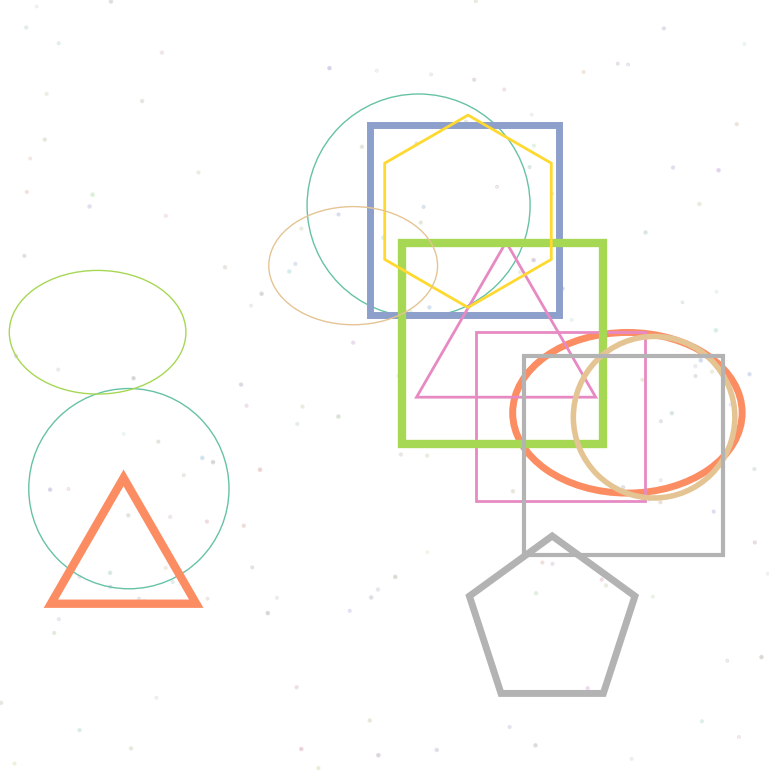[{"shape": "circle", "thickness": 0.5, "radius": 0.72, "center": [0.544, 0.733]}, {"shape": "circle", "thickness": 0.5, "radius": 0.65, "center": [0.167, 0.365]}, {"shape": "triangle", "thickness": 3, "radius": 0.54, "center": [0.16, 0.27]}, {"shape": "oval", "thickness": 2.5, "radius": 0.75, "center": [0.815, 0.464]}, {"shape": "square", "thickness": 2.5, "radius": 0.62, "center": [0.603, 0.715]}, {"shape": "square", "thickness": 1, "radius": 0.55, "center": [0.728, 0.459]}, {"shape": "triangle", "thickness": 1, "radius": 0.67, "center": [0.657, 0.551]}, {"shape": "square", "thickness": 3, "radius": 0.65, "center": [0.652, 0.554]}, {"shape": "oval", "thickness": 0.5, "radius": 0.57, "center": [0.127, 0.569]}, {"shape": "hexagon", "thickness": 1, "radius": 0.62, "center": [0.608, 0.726]}, {"shape": "oval", "thickness": 0.5, "radius": 0.55, "center": [0.459, 0.655]}, {"shape": "circle", "thickness": 2, "radius": 0.52, "center": [0.849, 0.458]}, {"shape": "pentagon", "thickness": 2.5, "radius": 0.57, "center": [0.717, 0.191]}, {"shape": "square", "thickness": 1.5, "radius": 0.65, "center": [0.809, 0.408]}]